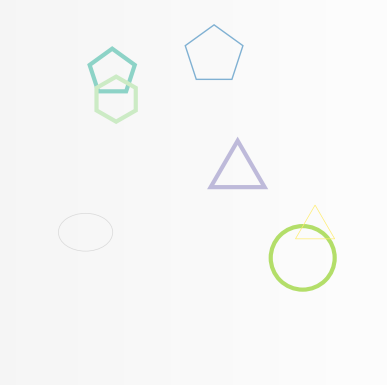[{"shape": "pentagon", "thickness": 3, "radius": 0.31, "center": [0.29, 0.812]}, {"shape": "triangle", "thickness": 3, "radius": 0.4, "center": [0.613, 0.554]}, {"shape": "pentagon", "thickness": 1, "radius": 0.39, "center": [0.552, 0.857]}, {"shape": "circle", "thickness": 3, "radius": 0.41, "center": [0.781, 0.33]}, {"shape": "oval", "thickness": 0.5, "radius": 0.35, "center": [0.221, 0.397]}, {"shape": "hexagon", "thickness": 3, "radius": 0.29, "center": [0.3, 0.742]}, {"shape": "triangle", "thickness": 0.5, "radius": 0.29, "center": [0.813, 0.409]}]